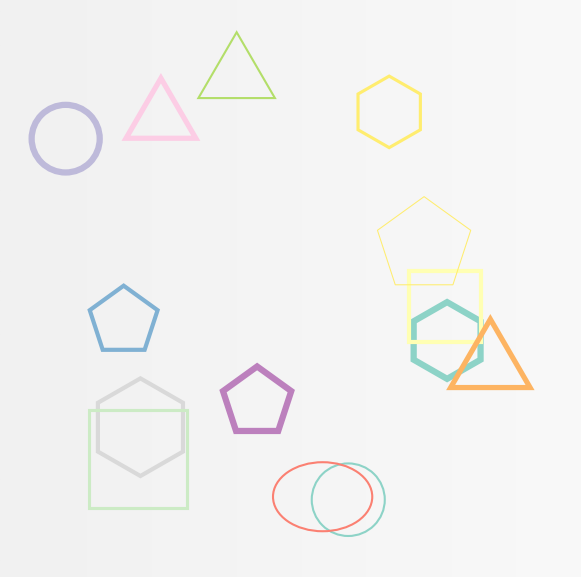[{"shape": "circle", "thickness": 1, "radius": 0.31, "center": [0.599, 0.134]}, {"shape": "hexagon", "thickness": 3, "radius": 0.33, "center": [0.769, 0.41]}, {"shape": "square", "thickness": 2, "radius": 0.31, "center": [0.765, 0.468]}, {"shape": "circle", "thickness": 3, "radius": 0.29, "center": [0.113, 0.759]}, {"shape": "oval", "thickness": 1, "radius": 0.43, "center": [0.555, 0.139]}, {"shape": "pentagon", "thickness": 2, "radius": 0.31, "center": [0.213, 0.443]}, {"shape": "triangle", "thickness": 2.5, "radius": 0.39, "center": [0.844, 0.368]}, {"shape": "triangle", "thickness": 1, "radius": 0.38, "center": [0.407, 0.867]}, {"shape": "triangle", "thickness": 2.5, "radius": 0.35, "center": [0.277, 0.794]}, {"shape": "hexagon", "thickness": 2, "radius": 0.42, "center": [0.242, 0.259]}, {"shape": "pentagon", "thickness": 3, "radius": 0.31, "center": [0.442, 0.303]}, {"shape": "square", "thickness": 1.5, "radius": 0.42, "center": [0.237, 0.204]}, {"shape": "hexagon", "thickness": 1.5, "radius": 0.31, "center": [0.67, 0.805]}, {"shape": "pentagon", "thickness": 0.5, "radius": 0.42, "center": [0.73, 0.574]}]